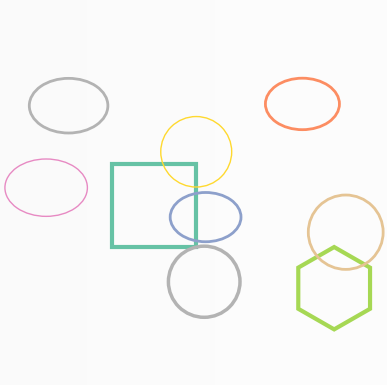[{"shape": "square", "thickness": 3, "radius": 0.54, "center": [0.397, 0.465]}, {"shape": "oval", "thickness": 2, "radius": 0.48, "center": [0.78, 0.73]}, {"shape": "oval", "thickness": 2, "radius": 0.46, "center": [0.531, 0.436]}, {"shape": "oval", "thickness": 1, "radius": 0.53, "center": [0.119, 0.513]}, {"shape": "hexagon", "thickness": 3, "radius": 0.53, "center": [0.862, 0.251]}, {"shape": "circle", "thickness": 1, "radius": 0.46, "center": [0.506, 0.606]}, {"shape": "circle", "thickness": 2, "radius": 0.48, "center": [0.892, 0.397]}, {"shape": "oval", "thickness": 2, "radius": 0.51, "center": [0.177, 0.726]}, {"shape": "circle", "thickness": 2.5, "radius": 0.46, "center": [0.527, 0.268]}]